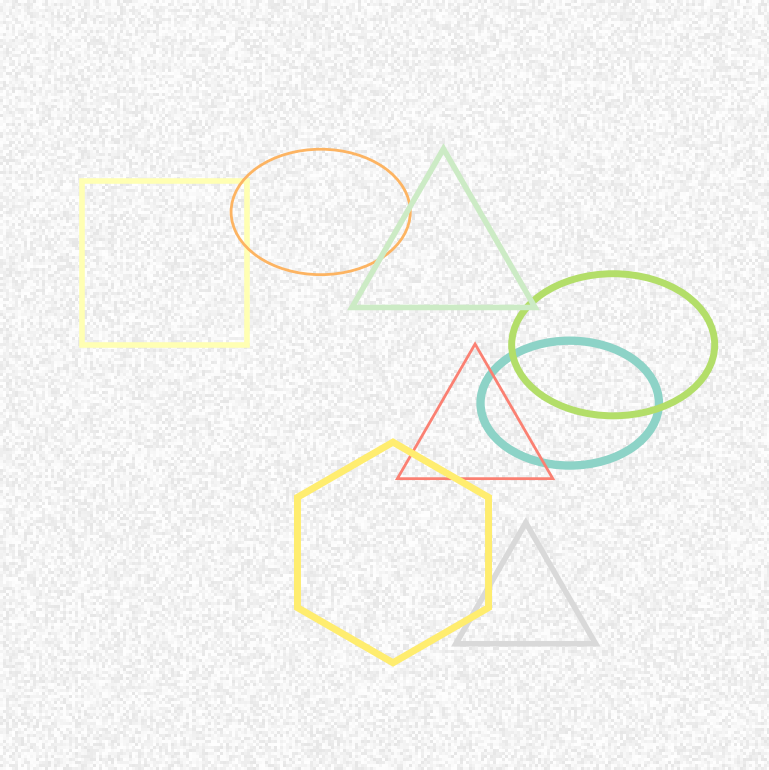[{"shape": "oval", "thickness": 3, "radius": 0.58, "center": [0.74, 0.476]}, {"shape": "square", "thickness": 2, "radius": 0.53, "center": [0.214, 0.658]}, {"shape": "triangle", "thickness": 1, "radius": 0.58, "center": [0.617, 0.437]}, {"shape": "oval", "thickness": 1, "radius": 0.58, "center": [0.416, 0.725]}, {"shape": "oval", "thickness": 2.5, "radius": 0.66, "center": [0.796, 0.552]}, {"shape": "triangle", "thickness": 2, "radius": 0.52, "center": [0.683, 0.216]}, {"shape": "triangle", "thickness": 2, "radius": 0.69, "center": [0.576, 0.669]}, {"shape": "hexagon", "thickness": 2.5, "radius": 0.72, "center": [0.51, 0.283]}]